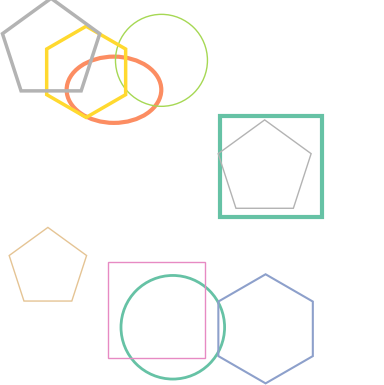[{"shape": "square", "thickness": 3, "radius": 0.66, "center": [0.705, 0.567]}, {"shape": "circle", "thickness": 2, "radius": 0.67, "center": [0.449, 0.15]}, {"shape": "oval", "thickness": 3, "radius": 0.61, "center": [0.296, 0.767]}, {"shape": "hexagon", "thickness": 1.5, "radius": 0.71, "center": [0.69, 0.146]}, {"shape": "square", "thickness": 1, "radius": 0.62, "center": [0.406, 0.194]}, {"shape": "circle", "thickness": 1, "radius": 0.6, "center": [0.419, 0.843]}, {"shape": "hexagon", "thickness": 2.5, "radius": 0.59, "center": [0.224, 0.813]}, {"shape": "pentagon", "thickness": 1, "radius": 0.53, "center": [0.124, 0.304]}, {"shape": "pentagon", "thickness": 2.5, "radius": 0.66, "center": [0.133, 0.871]}, {"shape": "pentagon", "thickness": 1, "radius": 0.63, "center": [0.687, 0.562]}]